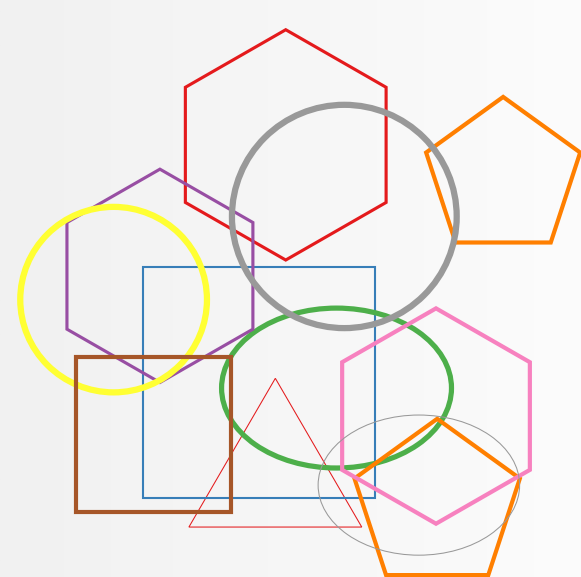[{"shape": "hexagon", "thickness": 1.5, "radius": 1.0, "center": [0.492, 0.748]}, {"shape": "triangle", "thickness": 0.5, "radius": 0.86, "center": [0.474, 0.172]}, {"shape": "square", "thickness": 1, "radius": 1.0, "center": [0.445, 0.337]}, {"shape": "oval", "thickness": 2.5, "radius": 0.99, "center": [0.579, 0.327]}, {"shape": "hexagon", "thickness": 1.5, "radius": 0.92, "center": [0.275, 0.521]}, {"shape": "pentagon", "thickness": 2, "radius": 0.75, "center": [0.752, 0.124]}, {"shape": "pentagon", "thickness": 2, "radius": 0.7, "center": [0.866, 0.692]}, {"shape": "circle", "thickness": 3, "radius": 0.8, "center": [0.195, 0.48]}, {"shape": "square", "thickness": 2, "radius": 0.67, "center": [0.264, 0.247]}, {"shape": "hexagon", "thickness": 2, "radius": 0.93, "center": [0.75, 0.279]}, {"shape": "oval", "thickness": 0.5, "radius": 0.87, "center": [0.721, 0.159]}, {"shape": "circle", "thickness": 3, "radius": 0.97, "center": [0.592, 0.624]}]